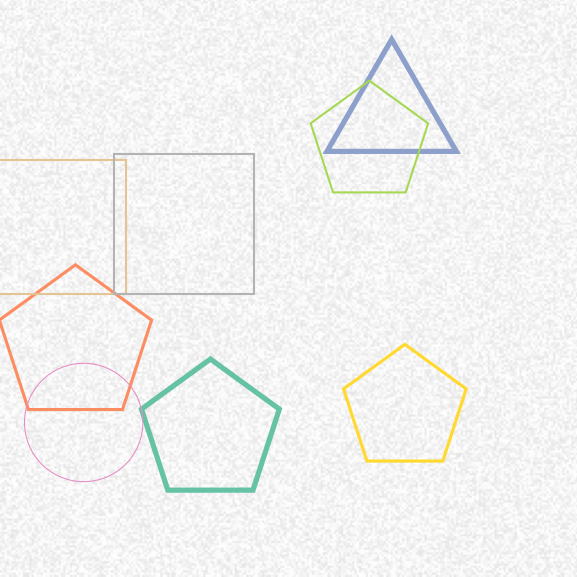[{"shape": "pentagon", "thickness": 2.5, "radius": 0.63, "center": [0.364, 0.252]}, {"shape": "pentagon", "thickness": 1.5, "radius": 0.69, "center": [0.131, 0.402]}, {"shape": "triangle", "thickness": 2.5, "radius": 0.65, "center": [0.678, 0.802]}, {"shape": "circle", "thickness": 0.5, "radius": 0.51, "center": [0.145, 0.268]}, {"shape": "pentagon", "thickness": 1, "radius": 0.53, "center": [0.64, 0.752]}, {"shape": "pentagon", "thickness": 1.5, "radius": 0.56, "center": [0.701, 0.291]}, {"shape": "square", "thickness": 1, "radius": 0.58, "center": [0.101, 0.606]}, {"shape": "square", "thickness": 1, "radius": 0.61, "center": [0.319, 0.611]}]